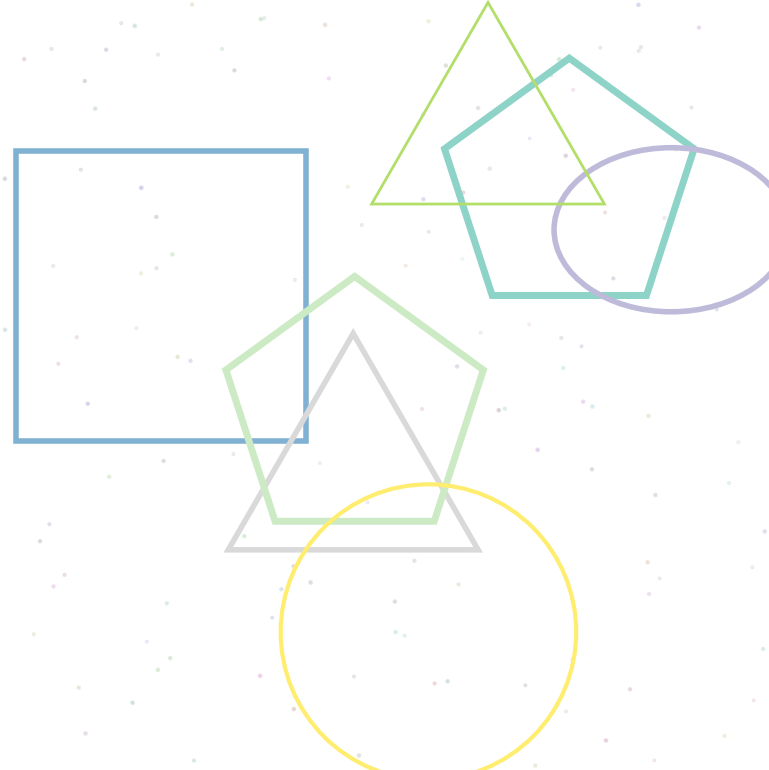[{"shape": "pentagon", "thickness": 2.5, "radius": 0.85, "center": [0.739, 0.754]}, {"shape": "oval", "thickness": 2, "radius": 0.76, "center": [0.872, 0.702]}, {"shape": "square", "thickness": 2, "radius": 0.94, "center": [0.209, 0.615]}, {"shape": "triangle", "thickness": 1, "radius": 0.87, "center": [0.634, 0.822]}, {"shape": "triangle", "thickness": 2, "radius": 0.94, "center": [0.459, 0.38]}, {"shape": "pentagon", "thickness": 2.5, "radius": 0.88, "center": [0.461, 0.465]}, {"shape": "circle", "thickness": 1.5, "radius": 0.96, "center": [0.556, 0.179]}]